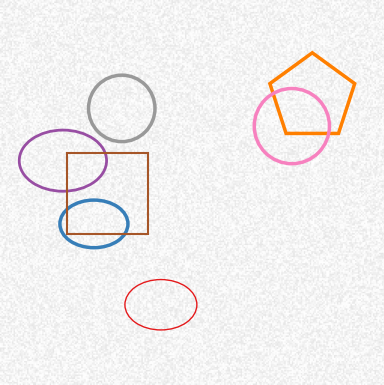[{"shape": "oval", "thickness": 1, "radius": 0.47, "center": [0.418, 0.208]}, {"shape": "oval", "thickness": 2.5, "radius": 0.44, "center": [0.244, 0.418]}, {"shape": "oval", "thickness": 2, "radius": 0.57, "center": [0.163, 0.583]}, {"shape": "pentagon", "thickness": 2.5, "radius": 0.58, "center": [0.811, 0.747]}, {"shape": "square", "thickness": 1.5, "radius": 0.53, "center": [0.279, 0.498]}, {"shape": "circle", "thickness": 2.5, "radius": 0.49, "center": [0.758, 0.672]}, {"shape": "circle", "thickness": 2.5, "radius": 0.43, "center": [0.316, 0.718]}]